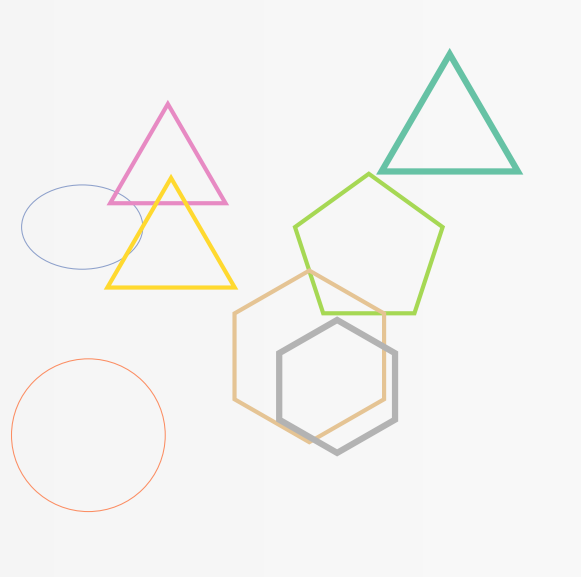[{"shape": "triangle", "thickness": 3, "radius": 0.68, "center": [0.774, 0.77]}, {"shape": "circle", "thickness": 0.5, "radius": 0.66, "center": [0.152, 0.246]}, {"shape": "oval", "thickness": 0.5, "radius": 0.52, "center": [0.141, 0.606]}, {"shape": "triangle", "thickness": 2, "radius": 0.57, "center": [0.289, 0.704]}, {"shape": "pentagon", "thickness": 2, "radius": 0.67, "center": [0.635, 0.565]}, {"shape": "triangle", "thickness": 2, "radius": 0.63, "center": [0.294, 0.564]}, {"shape": "hexagon", "thickness": 2, "radius": 0.74, "center": [0.532, 0.382]}, {"shape": "hexagon", "thickness": 3, "radius": 0.58, "center": [0.58, 0.33]}]